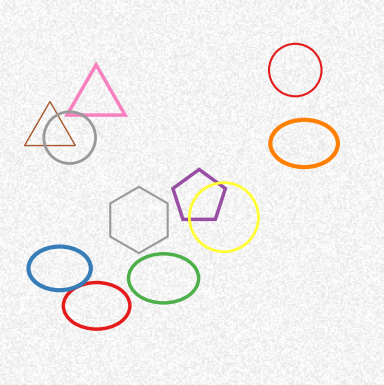[{"shape": "oval", "thickness": 2.5, "radius": 0.43, "center": [0.251, 0.206]}, {"shape": "circle", "thickness": 1.5, "radius": 0.34, "center": [0.767, 0.818]}, {"shape": "oval", "thickness": 3, "radius": 0.4, "center": [0.155, 0.303]}, {"shape": "oval", "thickness": 2.5, "radius": 0.46, "center": [0.425, 0.277]}, {"shape": "pentagon", "thickness": 2.5, "radius": 0.36, "center": [0.517, 0.488]}, {"shape": "oval", "thickness": 3, "radius": 0.44, "center": [0.79, 0.627]}, {"shape": "circle", "thickness": 2, "radius": 0.45, "center": [0.582, 0.436]}, {"shape": "triangle", "thickness": 1, "radius": 0.38, "center": [0.13, 0.66]}, {"shape": "triangle", "thickness": 2.5, "radius": 0.44, "center": [0.25, 0.745]}, {"shape": "hexagon", "thickness": 1.5, "radius": 0.43, "center": [0.361, 0.429]}, {"shape": "circle", "thickness": 2, "radius": 0.34, "center": [0.181, 0.643]}]